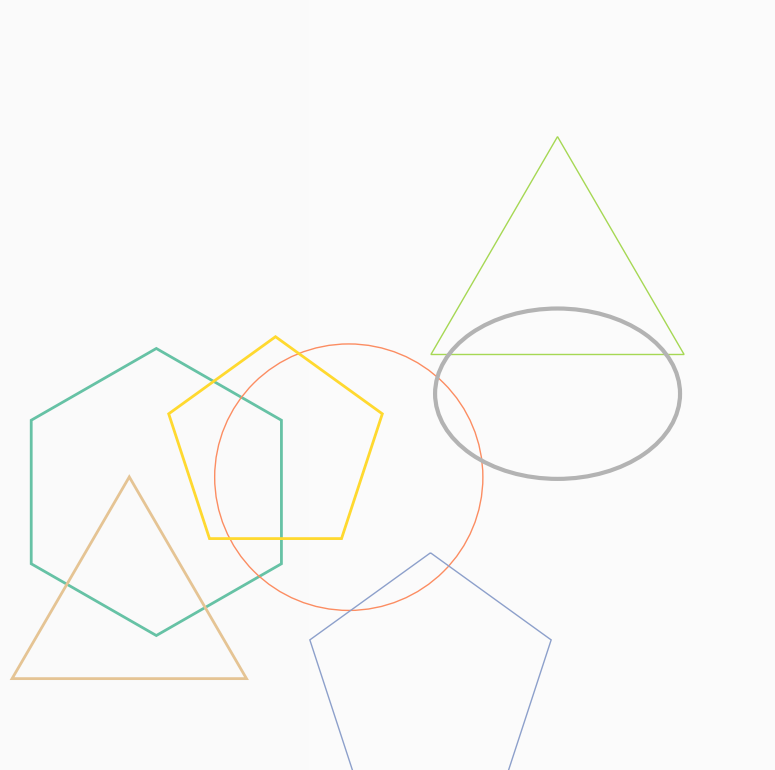[{"shape": "hexagon", "thickness": 1, "radius": 0.93, "center": [0.202, 0.361]}, {"shape": "circle", "thickness": 0.5, "radius": 0.87, "center": [0.45, 0.38]}, {"shape": "pentagon", "thickness": 0.5, "radius": 0.82, "center": [0.555, 0.118]}, {"shape": "triangle", "thickness": 0.5, "radius": 0.94, "center": [0.719, 0.634]}, {"shape": "pentagon", "thickness": 1, "radius": 0.72, "center": [0.356, 0.418]}, {"shape": "triangle", "thickness": 1, "radius": 0.87, "center": [0.167, 0.206]}, {"shape": "oval", "thickness": 1.5, "radius": 0.79, "center": [0.719, 0.489]}]